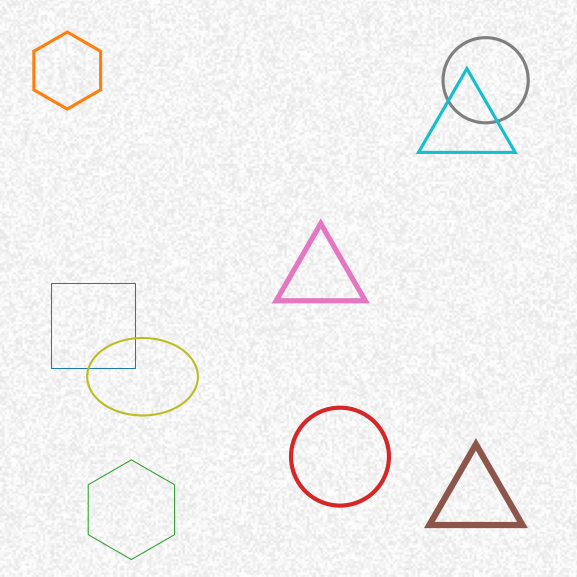[{"shape": "square", "thickness": 0.5, "radius": 0.37, "center": [0.161, 0.435]}, {"shape": "hexagon", "thickness": 1.5, "radius": 0.33, "center": [0.116, 0.877]}, {"shape": "hexagon", "thickness": 0.5, "radius": 0.43, "center": [0.228, 0.117]}, {"shape": "circle", "thickness": 2, "radius": 0.42, "center": [0.589, 0.208]}, {"shape": "triangle", "thickness": 3, "radius": 0.47, "center": [0.824, 0.137]}, {"shape": "triangle", "thickness": 2.5, "radius": 0.45, "center": [0.555, 0.523]}, {"shape": "circle", "thickness": 1.5, "radius": 0.37, "center": [0.841, 0.86]}, {"shape": "oval", "thickness": 1, "radius": 0.48, "center": [0.247, 0.347]}, {"shape": "triangle", "thickness": 1.5, "radius": 0.48, "center": [0.808, 0.784]}]